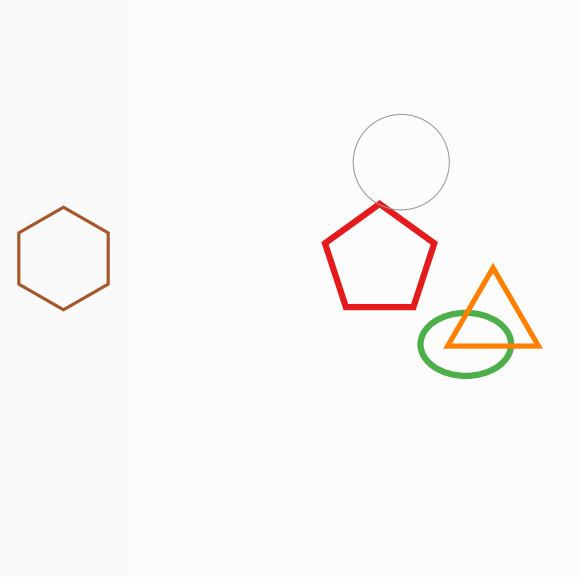[{"shape": "pentagon", "thickness": 3, "radius": 0.49, "center": [0.653, 0.547]}, {"shape": "oval", "thickness": 3, "radius": 0.39, "center": [0.801, 0.403]}, {"shape": "triangle", "thickness": 2.5, "radius": 0.45, "center": [0.848, 0.445]}, {"shape": "hexagon", "thickness": 1.5, "radius": 0.44, "center": [0.109, 0.551]}, {"shape": "circle", "thickness": 0.5, "radius": 0.41, "center": [0.69, 0.718]}]